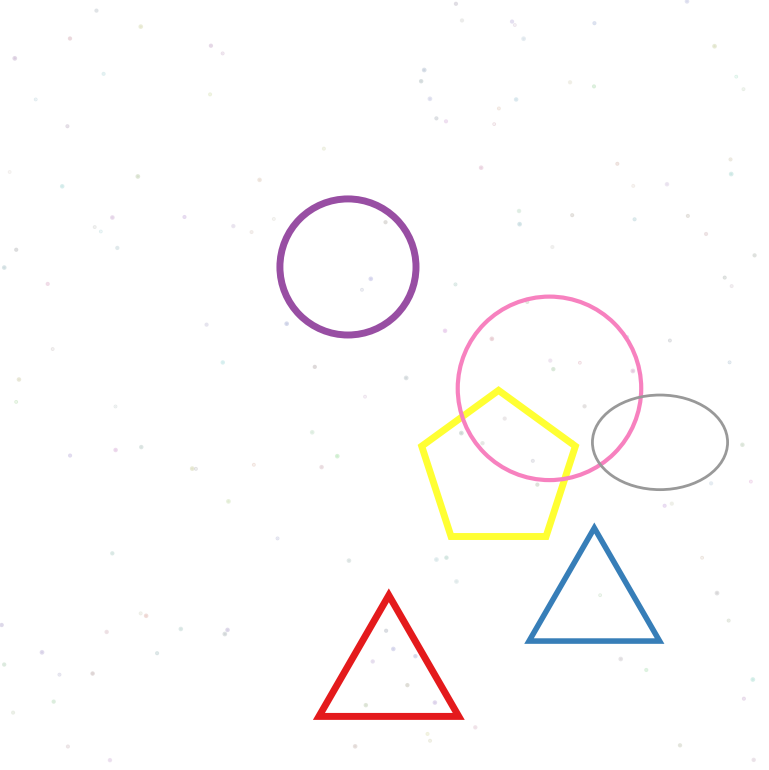[{"shape": "triangle", "thickness": 2.5, "radius": 0.52, "center": [0.505, 0.122]}, {"shape": "triangle", "thickness": 2, "radius": 0.49, "center": [0.772, 0.216]}, {"shape": "circle", "thickness": 2.5, "radius": 0.44, "center": [0.452, 0.653]}, {"shape": "pentagon", "thickness": 2.5, "radius": 0.52, "center": [0.647, 0.388]}, {"shape": "circle", "thickness": 1.5, "radius": 0.6, "center": [0.714, 0.496]}, {"shape": "oval", "thickness": 1, "radius": 0.44, "center": [0.857, 0.426]}]